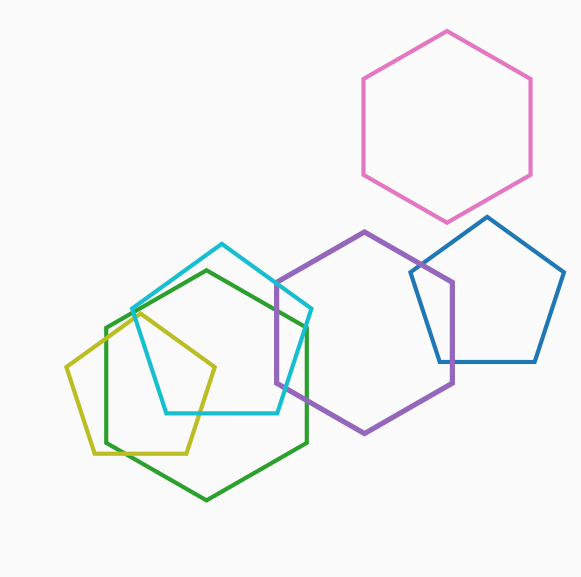[{"shape": "pentagon", "thickness": 2, "radius": 0.69, "center": [0.838, 0.485]}, {"shape": "hexagon", "thickness": 2, "radius": 1.0, "center": [0.355, 0.332]}, {"shape": "hexagon", "thickness": 2.5, "radius": 0.87, "center": [0.627, 0.423]}, {"shape": "hexagon", "thickness": 2, "radius": 0.83, "center": [0.769, 0.779]}, {"shape": "pentagon", "thickness": 2, "radius": 0.67, "center": [0.242, 0.322]}, {"shape": "pentagon", "thickness": 2, "radius": 0.81, "center": [0.382, 0.415]}]